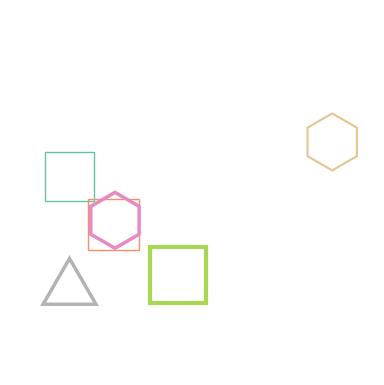[{"shape": "square", "thickness": 1, "radius": 0.32, "center": [0.18, 0.541]}, {"shape": "square", "thickness": 1, "radius": 0.33, "center": [0.294, 0.416]}, {"shape": "hexagon", "thickness": 2.5, "radius": 0.36, "center": [0.299, 0.428]}, {"shape": "square", "thickness": 3, "radius": 0.36, "center": [0.462, 0.285]}, {"shape": "hexagon", "thickness": 1.5, "radius": 0.37, "center": [0.863, 0.631]}, {"shape": "triangle", "thickness": 2.5, "radius": 0.4, "center": [0.181, 0.249]}]